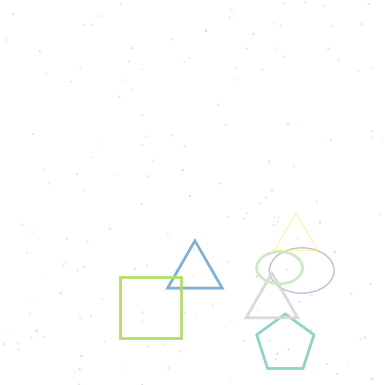[{"shape": "pentagon", "thickness": 2, "radius": 0.39, "center": [0.741, 0.106]}, {"shape": "oval", "thickness": 1, "radius": 0.42, "center": [0.784, 0.297]}, {"shape": "triangle", "thickness": 2, "radius": 0.41, "center": [0.506, 0.293]}, {"shape": "square", "thickness": 2, "radius": 0.4, "center": [0.391, 0.201]}, {"shape": "triangle", "thickness": 2, "radius": 0.39, "center": [0.706, 0.213]}, {"shape": "oval", "thickness": 2, "radius": 0.3, "center": [0.726, 0.304]}, {"shape": "triangle", "thickness": 0.5, "radius": 0.32, "center": [0.769, 0.382]}]